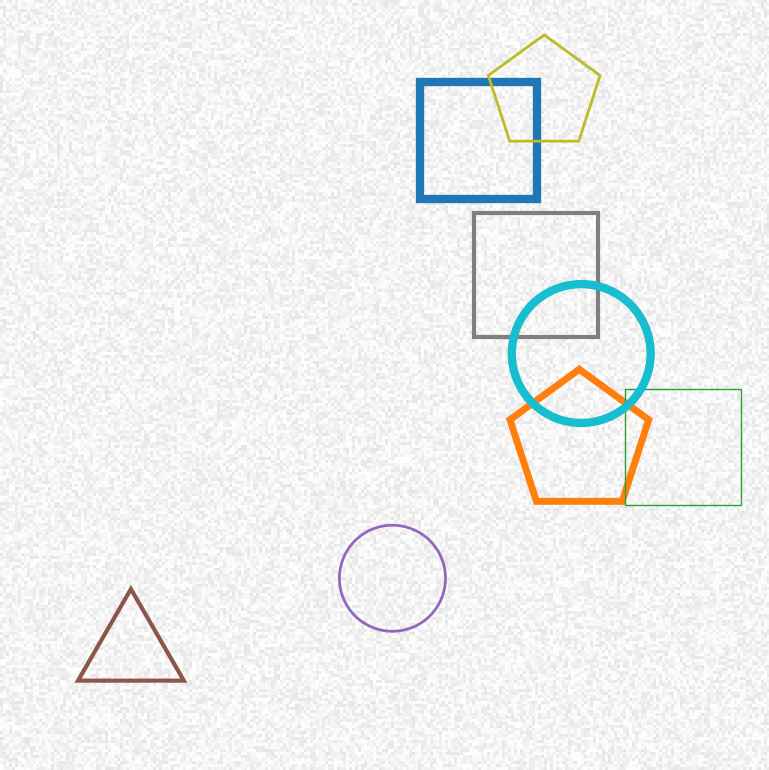[{"shape": "square", "thickness": 3, "radius": 0.38, "center": [0.622, 0.817]}, {"shape": "pentagon", "thickness": 2.5, "radius": 0.47, "center": [0.752, 0.426]}, {"shape": "square", "thickness": 0.5, "radius": 0.38, "center": [0.887, 0.419]}, {"shape": "circle", "thickness": 1, "radius": 0.34, "center": [0.51, 0.249]}, {"shape": "triangle", "thickness": 1.5, "radius": 0.4, "center": [0.17, 0.156]}, {"shape": "square", "thickness": 1.5, "radius": 0.4, "center": [0.696, 0.643]}, {"shape": "pentagon", "thickness": 1, "radius": 0.38, "center": [0.707, 0.878]}, {"shape": "circle", "thickness": 3, "radius": 0.45, "center": [0.755, 0.541]}]